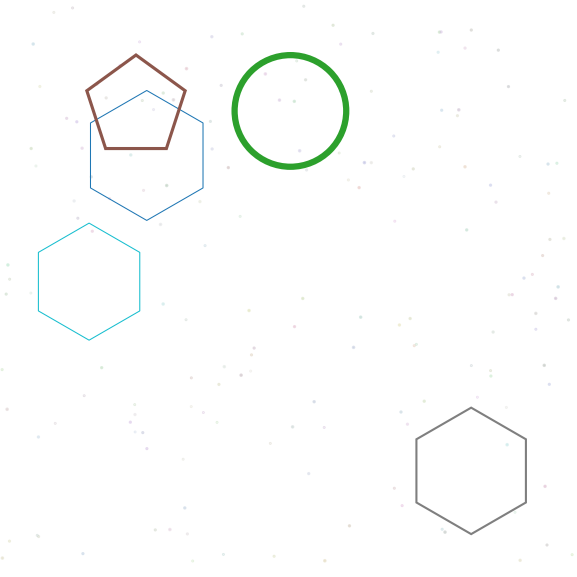[{"shape": "hexagon", "thickness": 0.5, "radius": 0.56, "center": [0.254, 0.73]}, {"shape": "circle", "thickness": 3, "radius": 0.48, "center": [0.503, 0.807]}, {"shape": "pentagon", "thickness": 1.5, "radius": 0.45, "center": [0.236, 0.814]}, {"shape": "hexagon", "thickness": 1, "radius": 0.55, "center": [0.816, 0.184]}, {"shape": "hexagon", "thickness": 0.5, "radius": 0.51, "center": [0.154, 0.511]}]